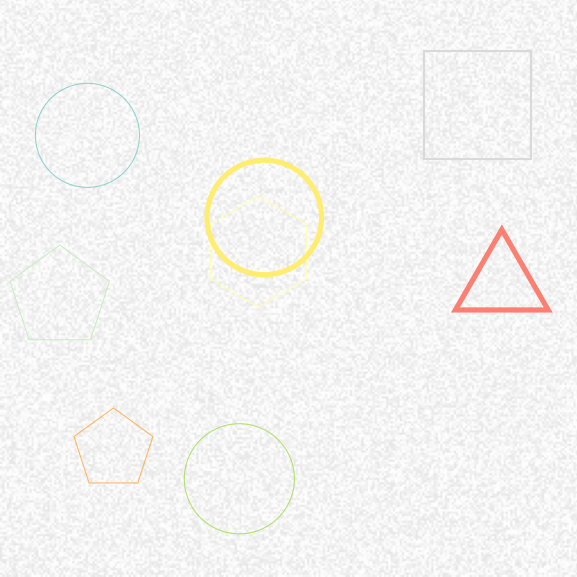[{"shape": "circle", "thickness": 0.5, "radius": 0.45, "center": [0.151, 0.765]}, {"shape": "hexagon", "thickness": 0.5, "radius": 0.48, "center": [0.448, 0.563]}, {"shape": "triangle", "thickness": 2.5, "radius": 0.46, "center": [0.869, 0.509]}, {"shape": "pentagon", "thickness": 0.5, "radius": 0.36, "center": [0.196, 0.221]}, {"shape": "circle", "thickness": 0.5, "radius": 0.48, "center": [0.414, 0.17]}, {"shape": "square", "thickness": 1, "radius": 0.47, "center": [0.827, 0.817]}, {"shape": "pentagon", "thickness": 0.5, "radius": 0.45, "center": [0.103, 0.484]}, {"shape": "circle", "thickness": 2.5, "radius": 0.5, "center": [0.458, 0.623]}]